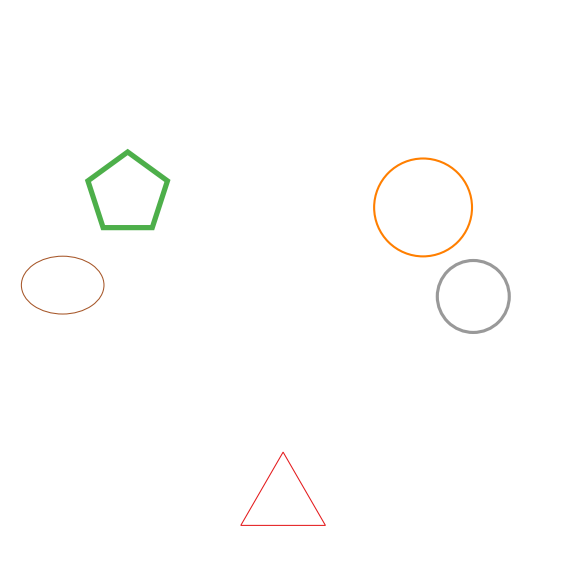[{"shape": "triangle", "thickness": 0.5, "radius": 0.42, "center": [0.49, 0.132]}, {"shape": "pentagon", "thickness": 2.5, "radius": 0.36, "center": [0.221, 0.664]}, {"shape": "circle", "thickness": 1, "radius": 0.42, "center": [0.733, 0.64]}, {"shape": "oval", "thickness": 0.5, "radius": 0.36, "center": [0.109, 0.505]}, {"shape": "circle", "thickness": 1.5, "radius": 0.31, "center": [0.82, 0.486]}]